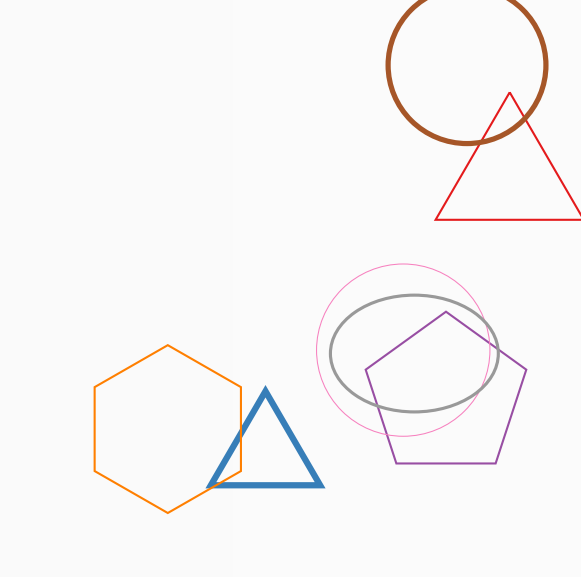[{"shape": "triangle", "thickness": 1, "radius": 0.74, "center": [0.877, 0.692]}, {"shape": "triangle", "thickness": 3, "radius": 0.54, "center": [0.457, 0.213]}, {"shape": "pentagon", "thickness": 1, "radius": 0.73, "center": [0.767, 0.314]}, {"shape": "hexagon", "thickness": 1, "radius": 0.73, "center": [0.289, 0.256]}, {"shape": "circle", "thickness": 2.5, "radius": 0.68, "center": [0.803, 0.886]}, {"shape": "circle", "thickness": 0.5, "radius": 0.75, "center": [0.694, 0.393]}, {"shape": "oval", "thickness": 1.5, "radius": 0.72, "center": [0.713, 0.387]}]